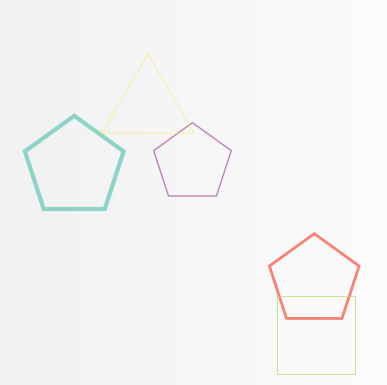[{"shape": "pentagon", "thickness": 3, "radius": 0.67, "center": [0.192, 0.565]}, {"shape": "pentagon", "thickness": 2, "radius": 0.61, "center": [0.811, 0.271]}, {"shape": "square", "thickness": 0.5, "radius": 0.51, "center": [0.815, 0.129]}, {"shape": "pentagon", "thickness": 1, "radius": 0.53, "center": [0.497, 0.576]}, {"shape": "triangle", "thickness": 0.5, "radius": 0.69, "center": [0.382, 0.723]}]